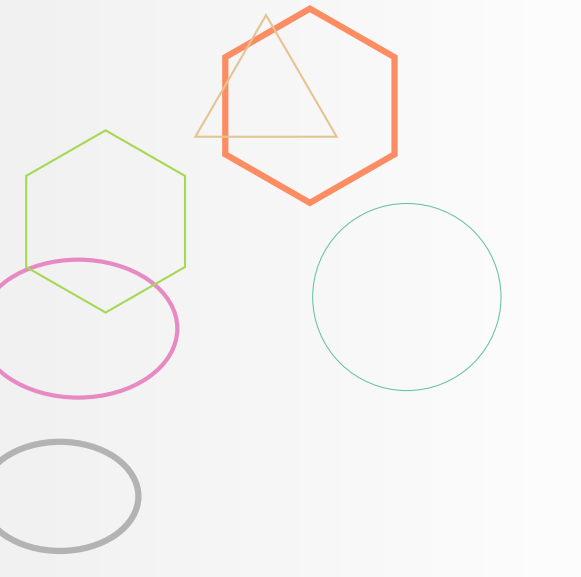[{"shape": "circle", "thickness": 0.5, "radius": 0.81, "center": [0.7, 0.485]}, {"shape": "hexagon", "thickness": 3, "radius": 0.84, "center": [0.533, 0.816]}, {"shape": "oval", "thickness": 2, "radius": 0.85, "center": [0.134, 0.43]}, {"shape": "hexagon", "thickness": 1, "radius": 0.79, "center": [0.182, 0.616]}, {"shape": "triangle", "thickness": 1, "radius": 0.7, "center": [0.458, 0.833]}, {"shape": "oval", "thickness": 3, "radius": 0.68, "center": [0.103, 0.14]}]